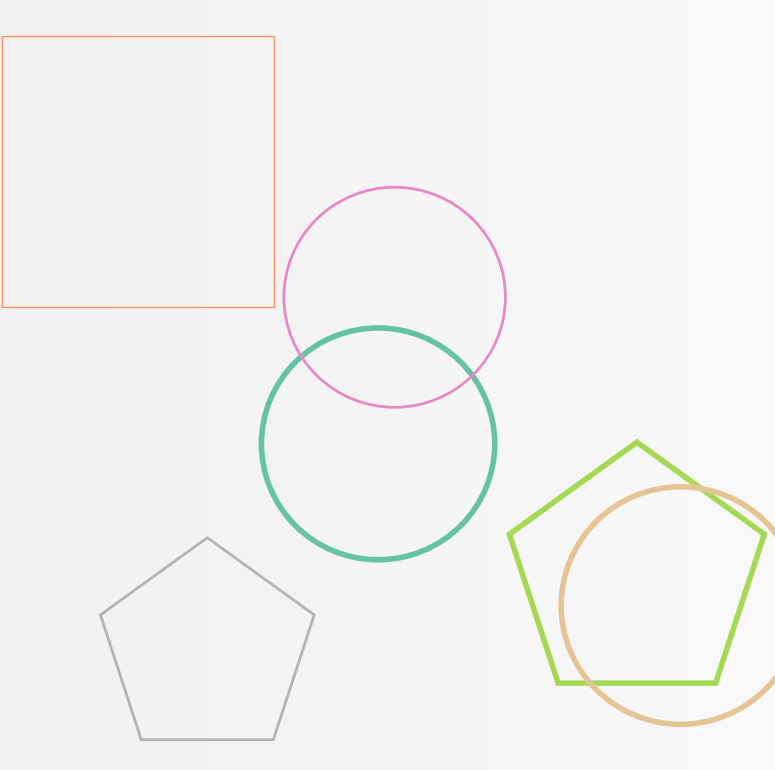[{"shape": "circle", "thickness": 2, "radius": 0.75, "center": [0.488, 0.424]}, {"shape": "square", "thickness": 0.5, "radius": 0.88, "center": [0.178, 0.777]}, {"shape": "circle", "thickness": 1, "radius": 0.71, "center": [0.509, 0.614]}, {"shape": "pentagon", "thickness": 2, "radius": 0.86, "center": [0.822, 0.253]}, {"shape": "circle", "thickness": 2, "radius": 0.77, "center": [0.878, 0.214]}, {"shape": "pentagon", "thickness": 1, "radius": 0.72, "center": [0.268, 0.157]}]